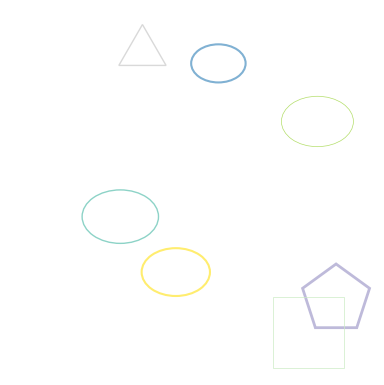[{"shape": "oval", "thickness": 1, "radius": 0.5, "center": [0.312, 0.437]}, {"shape": "pentagon", "thickness": 2, "radius": 0.46, "center": [0.873, 0.223]}, {"shape": "oval", "thickness": 1.5, "radius": 0.35, "center": [0.567, 0.835]}, {"shape": "oval", "thickness": 0.5, "radius": 0.47, "center": [0.824, 0.684]}, {"shape": "triangle", "thickness": 1, "radius": 0.35, "center": [0.37, 0.865]}, {"shape": "square", "thickness": 0.5, "radius": 0.46, "center": [0.801, 0.136]}, {"shape": "oval", "thickness": 1.5, "radius": 0.44, "center": [0.457, 0.293]}]